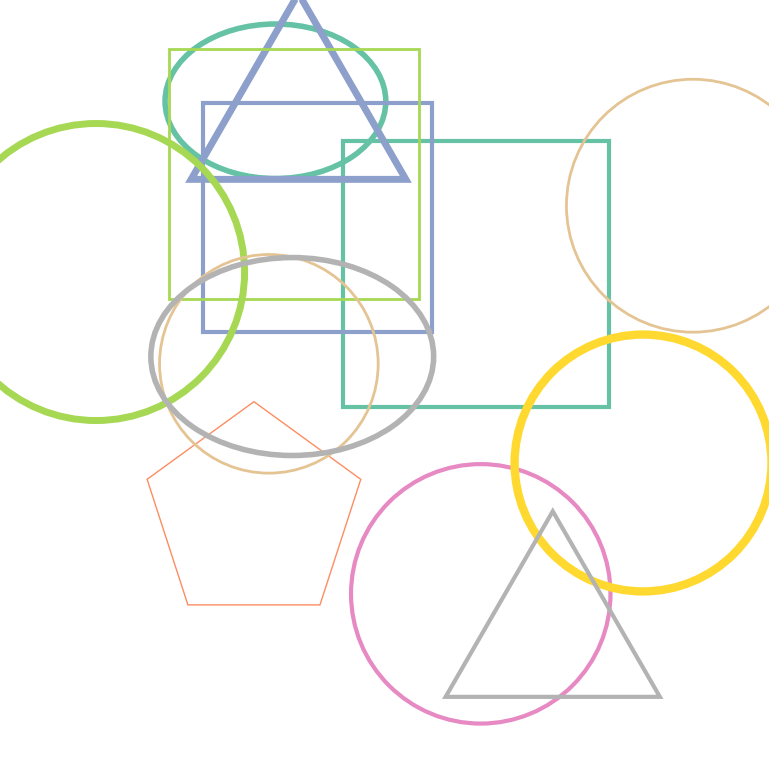[{"shape": "square", "thickness": 1.5, "radius": 0.86, "center": [0.618, 0.644]}, {"shape": "oval", "thickness": 2, "radius": 0.72, "center": [0.358, 0.868]}, {"shape": "pentagon", "thickness": 0.5, "radius": 0.73, "center": [0.33, 0.332]}, {"shape": "square", "thickness": 1.5, "radius": 0.74, "center": [0.413, 0.717]}, {"shape": "triangle", "thickness": 2.5, "radius": 0.8, "center": [0.388, 0.848]}, {"shape": "circle", "thickness": 1.5, "radius": 0.84, "center": [0.624, 0.229]}, {"shape": "circle", "thickness": 2.5, "radius": 0.96, "center": [0.125, 0.647]}, {"shape": "square", "thickness": 1, "radius": 0.81, "center": [0.382, 0.774]}, {"shape": "circle", "thickness": 3, "radius": 0.83, "center": [0.835, 0.399]}, {"shape": "circle", "thickness": 1, "radius": 0.82, "center": [0.9, 0.733]}, {"shape": "circle", "thickness": 1, "radius": 0.71, "center": [0.349, 0.528]}, {"shape": "triangle", "thickness": 1.5, "radius": 0.8, "center": [0.718, 0.175]}, {"shape": "oval", "thickness": 2, "radius": 0.92, "center": [0.38, 0.537]}]